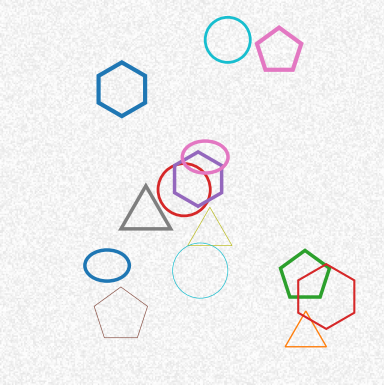[{"shape": "oval", "thickness": 2.5, "radius": 0.29, "center": [0.278, 0.31]}, {"shape": "hexagon", "thickness": 3, "radius": 0.35, "center": [0.316, 0.768]}, {"shape": "triangle", "thickness": 1, "radius": 0.31, "center": [0.794, 0.13]}, {"shape": "pentagon", "thickness": 2.5, "radius": 0.33, "center": [0.792, 0.283]}, {"shape": "hexagon", "thickness": 1.5, "radius": 0.42, "center": [0.847, 0.23]}, {"shape": "circle", "thickness": 2, "radius": 0.34, "center": [0.478, 0.507]}, {"shape": "hexagon", "thickness": 2.5, "radius": 0.35, "center": [0.515, 0.535]}, {"shape": "pentagon", "thickness": 0.5, "radius": 0.36, "center": [0.314, 0.182]}, {"shape": "pentagon", "thickness": 3, "radius": 0.3, "center": [0.725, 0.868]}, {"shape": "oval", "thickness": 2.5, "radius": 0.3, "center": [0.533, 0.592]}, {"shape": "triangle", "thickness": 2.5, "radius": 0.37, "center": [0.379, 0.443]}, {"shape": "triangle", "thickness": 0.5, "radius": 0.33, "center": [0.545, 0.395]}, {"shape": "circle", "thickness": 2, "radius": 0.29, "center": [0.592, 0.896]}, {"shape": "circle", "thickness": 0.5, "radius": 0.36, "center": [0.52, 0.297]}]